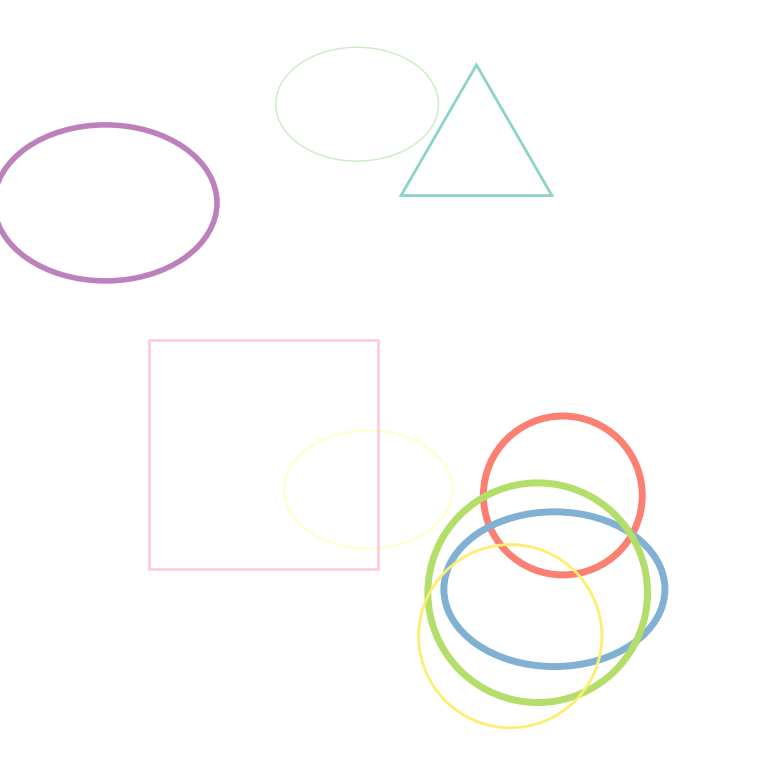[{"shape": "triangle", "thickness": 1, "radius": 0.57, "center": [0.619, 0.803]}, {"shape": "oval", "thickness": 0.5, "radius": 0.55, "center": [0.478, 0.364]}, {"shape": "circle", "thickness": 2.5, "radius": 0.52, "center": [0.731, 0.357]}, {"shape": "oval", "thickness": 2.5, "radius": 0.72, "center": [0.72, 0.235]}, {"shape": "circle", "thickness": 2.5, "radius": 0.71, "center": [0.698, 0.23]}, {"shape": "square", "thickness": 1, "radius": 0.74, "center": [0.342, 0.41]}, {"shape": "oval", "thickness": 2, "radius": 0.72, "center": [0.137, 0.737]}, {"shape": "oval", "thickness": 0.5, "radius": 0.53, "center": [0.464, 0.865]}, {"shape": "circle", "thickness": 1, "radius": 0.59, "center": [0.663, 0.174]}]